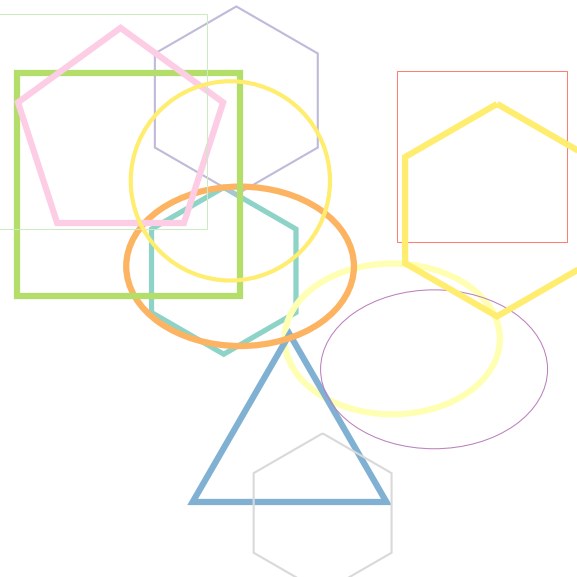[{"shape": "hexagon", "thickness": 2.5, "radius": 0.72, "center": [0.387, 0.53]}, {"shape": "oval", "thickness": 3, "radius": 0.93, "center": [0.679, 0.412]}, {"shape": "hexagon", "thickness": 1, "radius": 0.81, "center": [0.409, 0.825]}, {"shape": "square", "thickness": 0.5, "radius": 0.74, "center": [0.835, 0.728]}, {"shape": "triangle", "thickness": 3, "radius": 0.97, "center": [0.501, 0.227]}, {"shape": "oval", "thickness": 3, "radius": 0.99, "center": [0.416, 0.538]}, {"shape": "square", "thickness": 3, "radius": 0.97, "center": [0.223, 0.68]}, {"shape": "pentagon", "thickness": 3, "radius": 0.93, "center": [0.209, 0.764]}, {"shape": "hexagon", "thickness": 1, "radius": 0.69, "center": [0.559, 0.111]}, {"shape": "oval", "thickness": 0.5, "radius": 0.98, "center": [0.752, 0.36]}, {"shape": "square", "thickness": 0.5, "radius": 0.93, "center": [0.172, 0.789]}, {"shape": "circle", "thickness": 2, "radius": 0.86, "center": [0.399, 0.686]}, {"shape": "hexagon", "thickness": 3, "radius": 0.92, "center": [0.861, 0.635]}]